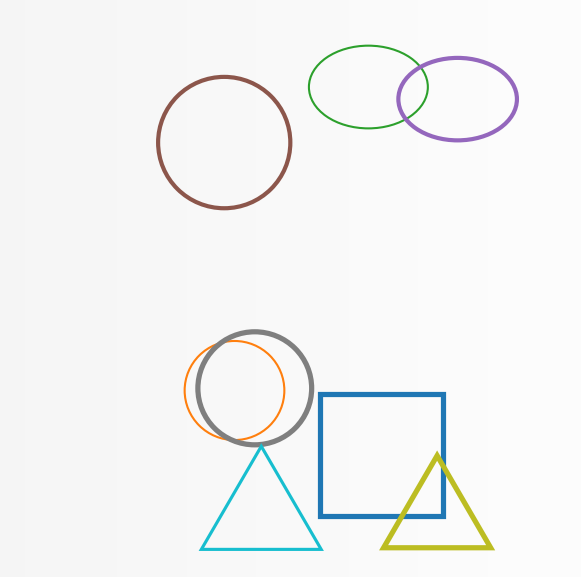[{"shape": "square", "thickness": 2.5, "radius": 0.53, "center": [0.656, 0.212]}, {"shape": "circle", "thickness": 1, "radius": 0.43, "center": [0.403, 0.323]}, {"shape": "oval", "thickness": 1, "radius": 0.51, "center": [0.634, 0.848]}, {"shape": "oval", "thickness": 2, "radius": 0.51, "center": [0.787, 0.827]}, {"shape": "circle", "thickness": 2, "radius": 0.57, "center": [0.386, 0.752]}, {"shape": "circle", "thickness": 2.5, "radius": 0.49, "center": [0.438, 0.327]}, {"shape": "triangle", "thickness": 2.5, "radius": 0.53, "center": [0.752, 0.104]}, {"shape": "triangle", "thickness": 1.5, "radius": 0.6, "center": [0.45, 0.107]}]